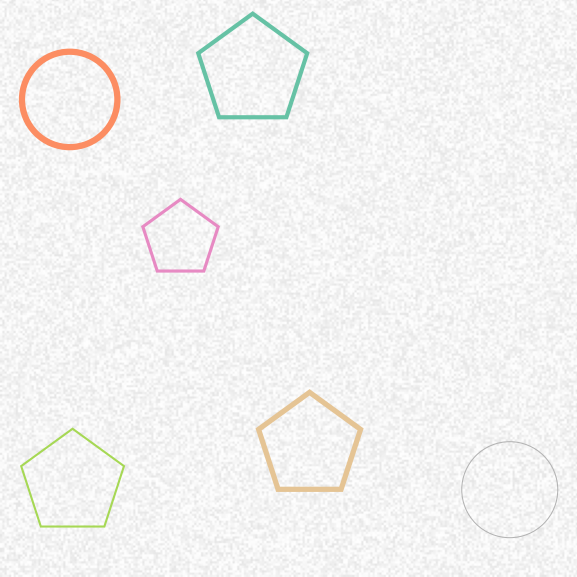[{"shape": "pentagon", "thickness": 2, "radius": 0.5, "center": [0.438, 0.876]}, {"shape": "circle", "thickness": 3, "radius": 0.41, "center": [0.121, 0.827]}, {"shape": "pentagon", "thickness": 1.5, "radius": 0.34, "center": [0.313, 0.585]}, {"shape": "pentagon", "thickness": 1, "radius": 0.47, "center": [0.126, 0.163]}, {"shape": "pentagon", "thickness": 2.5, "radius": 0.46, "center": [0.536, 0.227]}, {"shape": "circle", "thickness": 0.5, "radius": 0.42, "center": [0.883, 0.151]}]